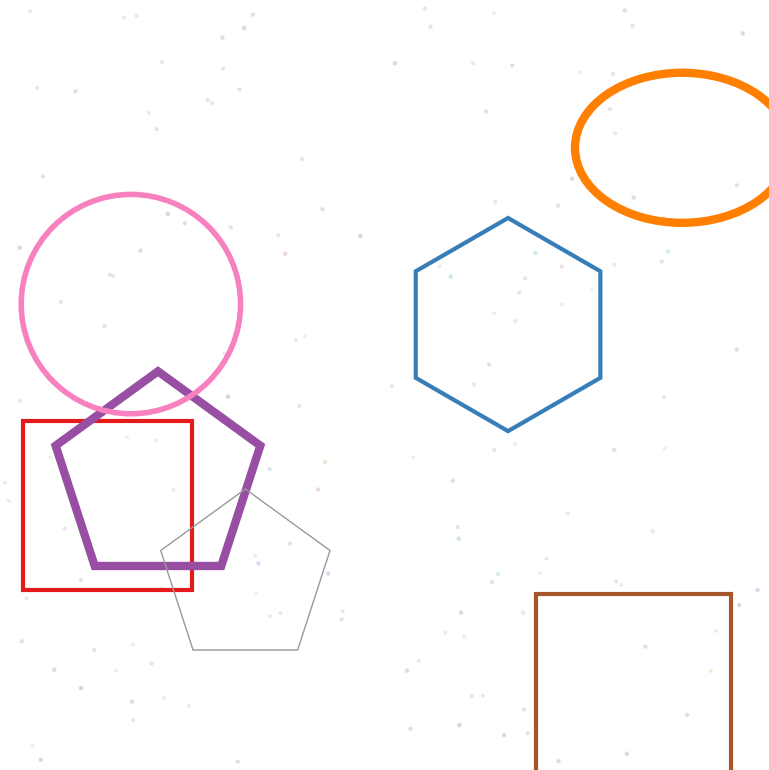[{"shape": "square", "thickness": 1.5, "radius": 0.55, "center": [0.139, 0.343]}, {"shape": "hexagon", "thickness": 1.5, "radius": 0.69, "center": [0.66, 0.578]}, {"shape": "pentagon", "thickness": 3, "radius": 0.7, "center": [0.205, 0.378]}, {"shape": "oval", "thickness": 3, "radius": 0.7, "center": [0.886, 0.808]}, {"shape": "square", "thickness": 1.5, "radius": 0.63, "center": [0.823, 0.103]}, {"shape": "circle", "thickness": 2, "radius": 0.71, "center": [0.17, 0.605]}, {"shape": "pentagon", "thickness": 0.5, "radius": 0.58, "center": [0.319, 0.249]}]